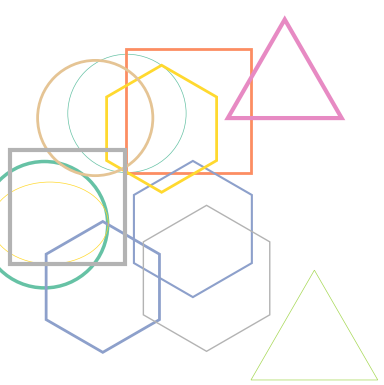[{"shape": "circle", "thickness": 0.5, "radius": 0.77, "center": [0.33, 0.705]}, {"shape": "circle", "thickness": 2.5, "radius": 0.82, "center": [0.116, 0.416]}, {"shape": "square", "thickness": 2, "radius": 0.81, "center": [0.49, 0.711]}, {"shape": "hexagon", "thickness": 1.5, "radius": 0.88, "center": [0.501, 0.405]}, {"shape": "hexagon", "thickness": 2, "radius": 0.85, "center": [0.267, 0.255]}, {"shape": "triangle", "thickness": 3, "radius": 0.85, "center": [0.74, 0.779]}, {"shape": "triangle", "thickness": 0.5, "radius": 0.95, "center": [0.817, 0.108]}, {"shape": "oval", "thickness": 0.5, "radius": 0.76, "center": [0.129, 0.421]}, {"shape": "hexagon", "thickness": 2, "radius": 0.82, "center": [0.42, 0.666]}, {"shape": "circle", "thickness": 2, "radius": 0.75, "center": [0.247, 0.693]}, {"shape": "square", "thickness": 3, "radius": 0.75, "center": [0.174, 0.462]}, {"shape": "hexagon", "thickness": 1, "radius": 0.95, "center": [0.537, 0.277]}]